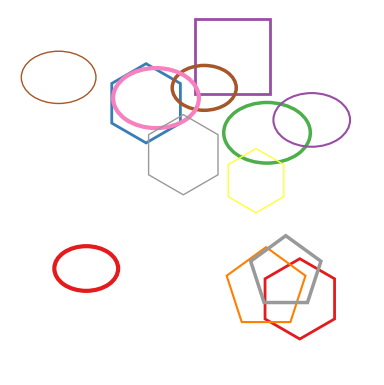[{"shape": "hexagon", "thickness": 2, "radius": 0.52, "center": [0.779, 0.224]}, {"shape": "oval", "thickness": 3, "radius": 0.41, "center": [0.224, 0.303]}, {"shape": "hexagon", "thickness": 2, "radius": 0.51, "center": [0.379, 0.732]}, {"shape": "oval", "thickness": 2.5, "radius": 0.56, "center": [0.694, 0.655]}, {"shape": "square", "thickness": 2, "radius": 0.49, "center": [0.605, 0.854]}, {"shape": "oval", "thickness": 1.5, "radius": 0.5, "center": [0.81, 0.689]}, {"shape": "pentagon", "thickness": 1.5, "radius": 0.54, "center": [0.691, 0.25]}, {"shape": "hexagon", "thickness": 1, "radius": 0.42, "center": [0.665, 0.531]}, {"shape": "oval", "thickness": 2.5, "radius": 0.42, "center": [0.53, 0.772]}, {"shape": "oval", "thickness": 1, "radius": 0.48, "center": [0.152, 0.799]}, {"shape": "oval", "thickness": 3, "radius": 0.56, "center": [0.405, 0.745]}, {"shape": "pentagon", "thickness": 2.5, "radius": 0.48, "center": [0.742, 0.292]}, {"shape": "hexagon", "thickness": 1, "radius": 0.52, "center": [0.476, 0.598]}]